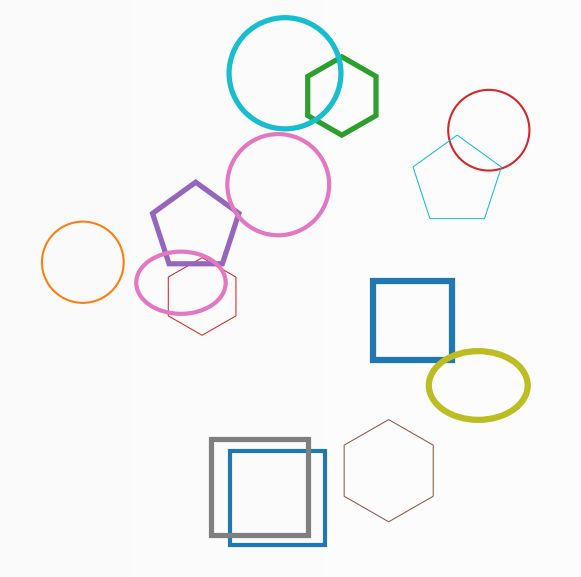[{"shape": "square", "thickness": 2, "radius": 0.41, "center": [0.477, 0.137]}, {"shape": "square", "thickness": 3, "radius": 0.34, "center": [0.71, 0.444]}, {"shape": "circle", "thickness": 1, "radius": 0.35, "center": [0.142, 0.545]}, {"shape": "hexagon", "thickness": 2.5, "radius": 0.34, "center": [0.588, 0.833]}, {"shape": "circle", "thickness": 1, "radius": 0.35, "center": [0.841, 0.774]}, {"shape": "hexagon", "thickness": 0.5, "radius": 0.34, "center": [0.348, 0.486]}, {"shape": "pentagon", "thickness": 2.5, "radius": 0.39, "center": [0.337, 0.606]}, {"shape": "hexagon", "thickness": 0.5, "radius": 0.44, "center": [0.669, 0.184]}, {"shape": "circle", "thickness": 2, "radius": 0.44, "center": [0.479, 0.679]}, {"shape": "oval", "thickness": 2, "radius": 0.38, "center": [0.311, 0.51]}, {"shape": "square", "thickness": 2.5, "radius": 0.42, "center": [0.447, 0.156]}, {"shape": "oval", "thickness": 3, "radius": 0.43, "center": [0.823, 0.332]}, {"shape": "circle", "thickness": 2.5, "radius": 0.48, "center": [0.49, 0.872]}, {"shape": "pentagon", "thickness": 0.5, "radius": 0.4, "center": [0.787, 0.685]}]